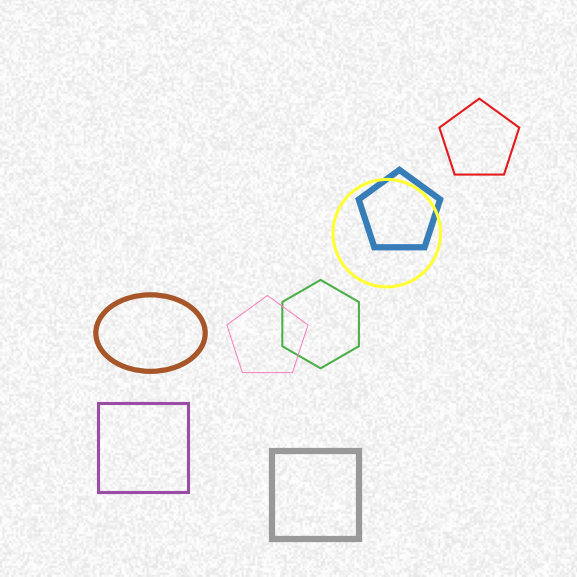[{"shape": "pentagon", "thickness": 1, "radius": 0.36, "center": [0.83, 0.756]}, {"shape": "pentagon", "thickness": 3, "radius": 0.37, "center": [0.692, 0.631]}, {"shape": "hexagon", "thickness": 1, "radius": 0.38, "center": [0.555, 0.438]}, {"shape": "square", "thickness": 1.5, "radius": 0.39, "center": [0.247, 0.225]}, {"shape": "circle", "thickness": 1.5, "radius": 0.47, "center": [0.67, 0.595]}, {"shape": "oval", "thickness": 2.5, "radius": 0.47, "center": [0.261, 0.422]}, {"shape": "pentagon", "thickness": 0.5, "radius": 0.37, "center": [0.463, 0.414]}, {"shape": "square", "thickness": 3, "radius": 0.38, "center": [0.546, 0.142]}]